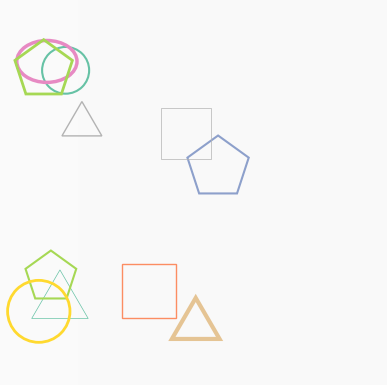[{"shape": "circle", "thickness": 1.5, "radius": 0.3, "center": [0.169, 0.817]}, {"shape": "triangle", "thickness": 0.5, "radius": 0.42, "center": [0.155, 0.215]}, {"shape": "square", "thickness": 1, "radius": 0.35, "center": [0.386, 0.245]}, {"shape": "pentagon", "thickness": 1.5, "radius": 0.42, "center": [0.563, 0.565]}, {"shape": "oval", "thickness": 2.5, "radius": 0.39, "center": [0.121, 0.84]}, {"shape": "pentagon", "thickness": 2, "radius": 0.39, "center": [0.113, 0.819]}, {"shape": "pentagon", "thickness": 1.5, "radius": 0.34, "center": [0.131, 0.28]}, {"shape": "circle", "thickness": 2, "radius": 0.4, "center": [0.1, 0.191]}, {"shape": "triangle", "thickness": 3, "radius": 0.36, "center": [0.505, 0.155]}, {"shape": "square", "thickness": 0.5, "radius": 0.33, "center": [0.48, 0.653]}, {"shape": "triangle", "thickness": 1, "radius": 0.3, "center": [0.211, 0.677]}]